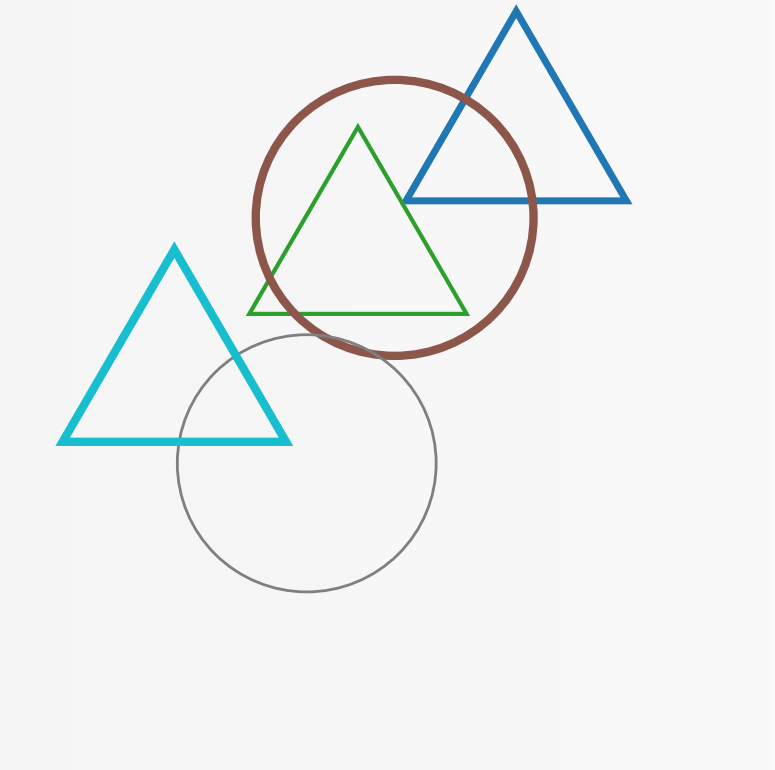[{"shape": "triangle", "thickness": 2.5, "radius": 0.82, "center": [0.666, 0.821]}, {"shape": "triangle", "thickness": 1.5, "radius": 0.81, "center": [0.462, 0.673]}, {"shape": "circle", "thickness": 3, "radius": 0.9, "center": [0.509, 0.717]}, {"shape": "circle", "thickness": 1, "radius": 0.84, "center": [0.396, 0.398]}, {"shape": "triangle", "thickness": 3, "radius": 0.83, "center": [0.225, 0.509]}]